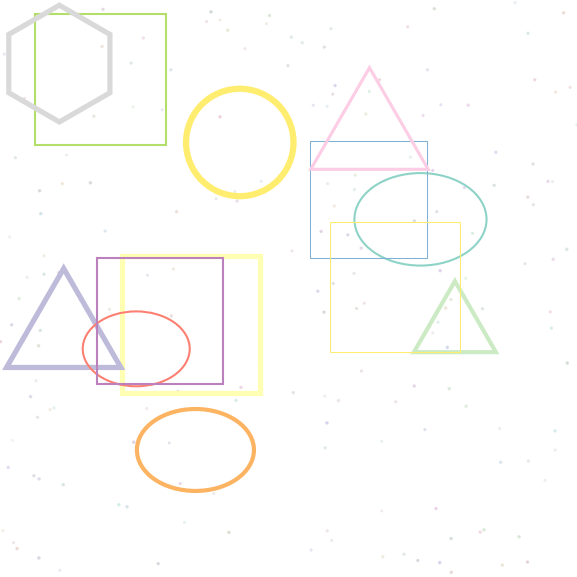[{"shape": "oval", "thickness": 1, "radius": 0.57, "center": [0.728, 0.619]}, {"shape": "square", "thickness": 2.5, "radius": 0.59, "center": [0.331, 0.437]}, {"shape": "triangle", "thickness": 2.5, "radius": 0.57, "center": [0.11, 0.42]}, {"shape": "oval", "thickness": 1, "radius": 0.46, "center": [0.236, 0.395]}, {"shape": "square", "thickness": 0.5, "radius": 0.51, "center": [0.638, 0.653]}, {"shape": "oval", "thickness": 2, "radius": 0.51, "center": [0.338, 0.22]}, {"shape": "square", "thickness": 1, "radius": 0.57, "center": [0.173, 0.862]}, {"shape": "triangle", "thickness": 1.5, "radius": 0.59, "center": [0.64, 0.765]}, {"shape": "hexagon", "thickness": 2.5, "radius": 0.51, "center": [0.103, 0.889]}, {"shape": "square", "thickness": 1, "radius": 0.54, "center": [0.278, 0.443]}, {"shape": "triangle", "thickness": 2, "radius": 0.41, "center": [0.788, 0.43]}, {"shape": "square", "thickness": 0.5, "radius": 0.56, "center": [0.685, 0.502]}, {"shape": "circle", "thickness": 3, "radius": 0.47, "center": [0.415, 0.752]}]